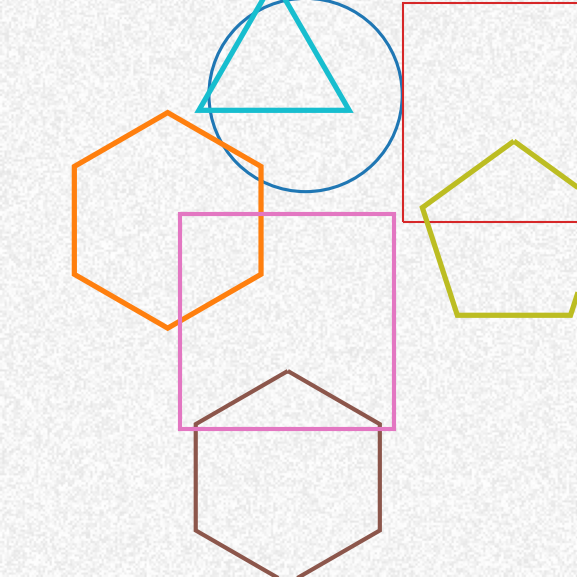[{"shape": "circle", "thickness": 1.5, "radius": 0.84, "center": [0.529, 0.835]}, {"shape": "hexagon", "thickness": 2.5, "radius": 0.93, "center": [0.29, 0.618]}, {"shape": "square", "thickness": 1, "radius": 0.95, "center": [0.888, 0.804]}, {"shape": "hexagon", "thickness": 2, "radius": 0.92, "center": [0.498, 0.173]}, {"shape": "square", "thickness": 2, "radius": 0.93, "center": [0.497, 0.442]}, {"shape": "pentagon", "thickness": 2.5, "radius": 0.83, "center": [0.89, 0.588]}, {"shape": "triangle", "thickness": 2.5, "radius": 0.75, "center": [0.474, 0.883]}]